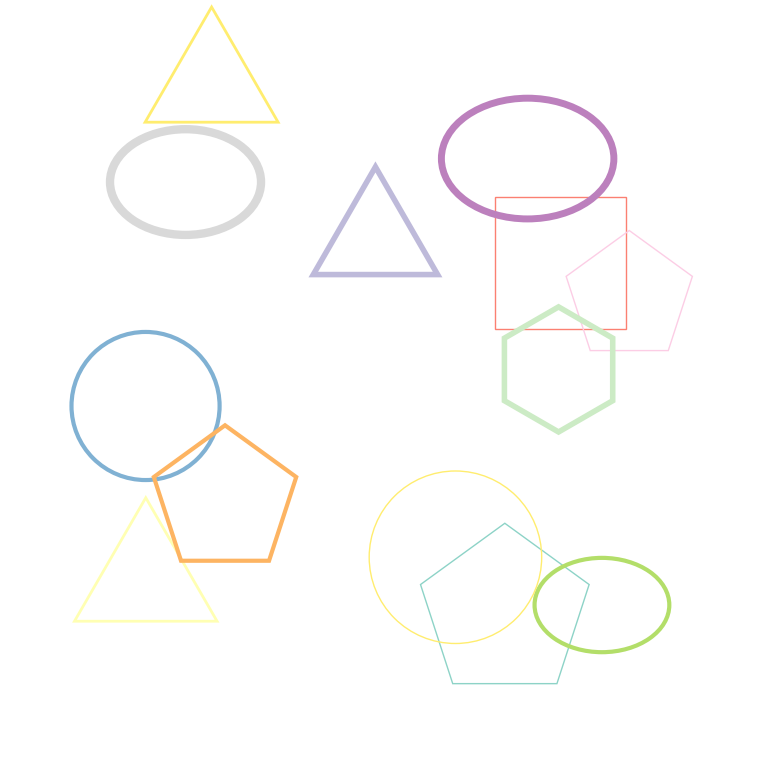[{"shape": "pentagon", "thickness": 0.5, "radius": 0.58, "center": [0.656, 0.205]}, {"shape": "triangle", "thickness": 1, "radius": 0.53, "center": [0.189, 0.247]}, {"shape": "triangle", "thickness": 2, "radius": 0.47, "center": [0.488, 0.69]}, {"shape": "square", "thickness": 0.5, "radius": 0.43, "center": [0.728, 0.658]}, {"shape": "circle", "thickness": 1.5, "radius": 0.48, "center": [0.189, 0.473]}, {"shape": "pentagon", "thickness": 1.5, "radius": 0.49, "center": [0.292, 0.35]}, {"shape": "oval", "thickness": 1.5, "radius": 0.44, "center": [0.782, 0.214]}, {"shape": "pentagon", "thickness": 0.5, "radius": 0.43, "center": [0.817, 0.614]}, {"shape": "oval", "thickness": 3, "radius": 0.49, "center": [0.241, 0.764]}, {"shape": "oval", "thickness": 2.5, "radius": 0.56, "center": [0.685, 0.794]}, {"shape": "hexagon", "thickness": 2, "radius": 0.41, "center": [0.725, 0.52]}, {"shape": "triangle", "thickness": 1, "radius": 0.5, "center": [0.275, 0.891]}, {"shape": "circle", "thickness": 0.5, "radius": 0.56, "center": [0.591, 0.276]}]